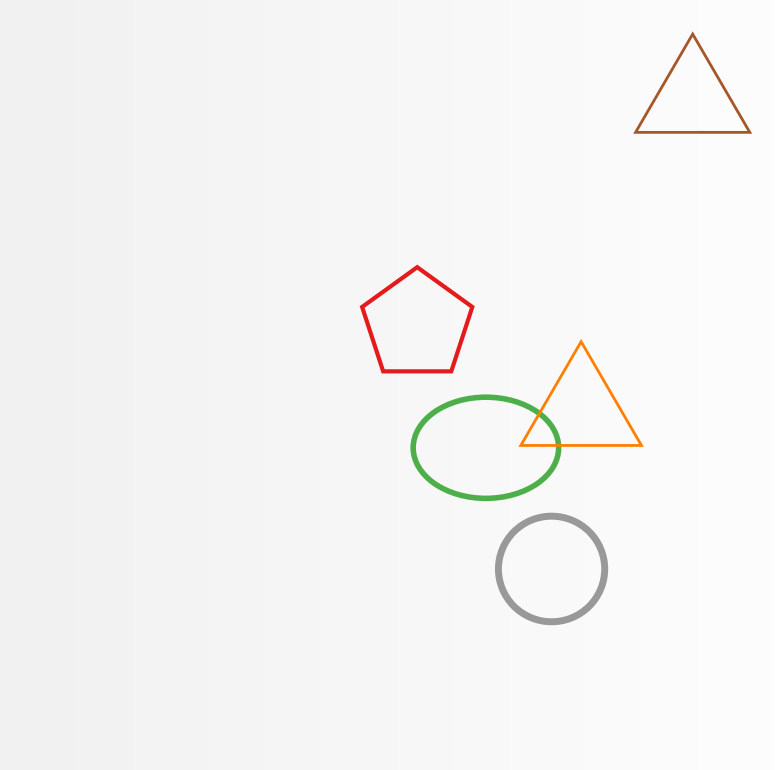[{"shape": "pentagon", "thickness": 1.5, "radius": 0.37, "center": [0.538, 0.578]}, {"shape": "oval", "thickness": 2, "radius": 0.47, "center": [0.627, 0.418]}, {"shape": "triangle", "thickness": 1, "radius": 0.45, "center": [0.75, 0.466]}, {"shape": "triangle", "thickness": 1, "radius": 0.43, "center": [0.894, 0.871]}, {"shape": "circle", "thickness": 2.5, "radius": 0.34, "center": [0.712, 0.261]}]